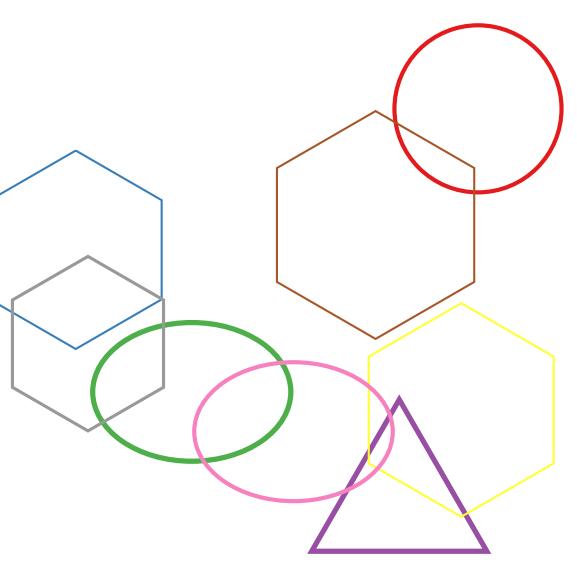[{"shape": "circle", "thickness": 2, "radius": 0.72, "center": [0.828, 0.811]}, {"shape": "hexagon", "thickness": 1, "radius": 0.86, "center": [0.131, 0.567]}, {"shape": "oval", "thickness": 2.5, "radius": 0.86, "center": [0.332, 0.321]}, {"shape": "triangle", "thickness": 2.5, "radius": 0.88, "center": [0.691, 0.132]}, {"shape": "hexagon", "thickness": 1, "radius": 0.92, "center": [0.799, 0.289]}, {"shape": "hexagon", "thickness": 1, "radius": 0.99, "center": [0.65, 0.61]}, {"shape": "oval", "thickness": 2, "radius": 0.86, "center": [0.508, 0.252]}, {"shape": "hexagon", "thickness": 1.5, "radius": 0.76, "center": [0.152, 0.404]}]